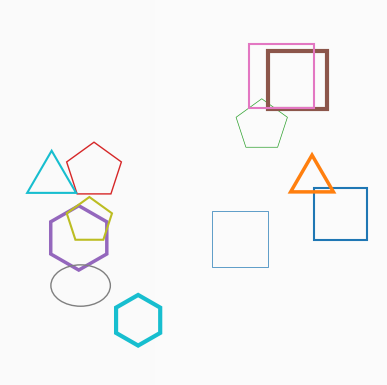[{"shape": "square", "thickness": 0.5, "radius": 0.36, "center": [0.619, 0.379]}, {"shape": "square", "thickness": 1.5, "radius": 0.34, "center": [0.879, 0.445]}, {"shape": "triangle", "thickness": 2.5, "radius": 0.32, "center": [0.805, 0.533]}, {"shape": "pentagon", "thickness": 0.5, "radius": 0.35, "center": [0.675, 0.674]}, {"shape": "pentagon", "thickness": 1, "radius": 0.37, "center": [0.243, 0.556]}, {"shape": "hexagon", "thickness": 2.5, "radius": 0.42, "center": [0.203, 0.382]}, {"shape": "square", "thickness": 3, "radius": 0.38, "center": [0.767, 0.792]}, {"shape": "square", "thickness": 1.5, "radius": 0.42, "center": [0.727, 0.802]}, {"shape": "oval", "thickness": 1, "radius": 0.38, "center": [0.208, 0.258]}, {"shape": "pentagon", "thickness": 1.5, "radius": 0.31, "center": [0.231, 0.427]}, {"shape": "triangle", "thickness": 1.5, "radius": 0.36, "center": [0.133, 0.535]}, {"shape": "hexagon", "thickness": 3, "radius": 0.33, "center": [0.356, 0.168]}]